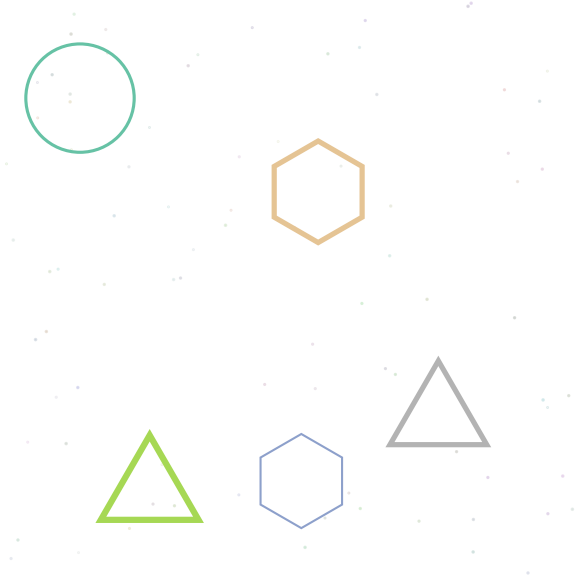[{"shape": "circle", "thickness": 1.5, "radius": 0.47, "center": [0.139, 0.829]}, {"shape": "hexagon", "thickness": 1, "radius": 0.41, "center": [0.522, 0.166]}, {"shape": "triangle", "thickness": 3, "radius": 0.49, "center": [0.259, 0.148]}, {"shape": "hexagon", "thickness": 2.5, "radius": 0.44, "center": [0.551, 0.667]}, {"shape": "triangle", "thickness": 2.5, "radius": 0.48, "center": [0.759, 0.278]}]